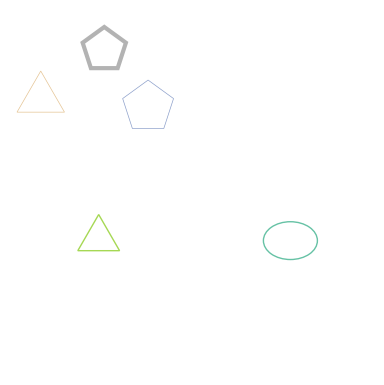[{"shape": "oval", "thickness": 1, "radius": 0.35, "center": [0.754, 0.375]}, {"shape": "pentagon", "thickness": 0.5, "radius": 0.35, "center": [0.385, 0.723]}, {"shape": "triangle", "thickness": 1, "radius": 0.31, "center": [0.256, 0.38]}, {"shape": "triangle", "thickness": 0.5, "radius": 0.36, "center": [0.106, 0.744]}, {"shape": "pentagon", "thickness": 3, "radius": 0.3, "center": [0.271, 0.871]}]